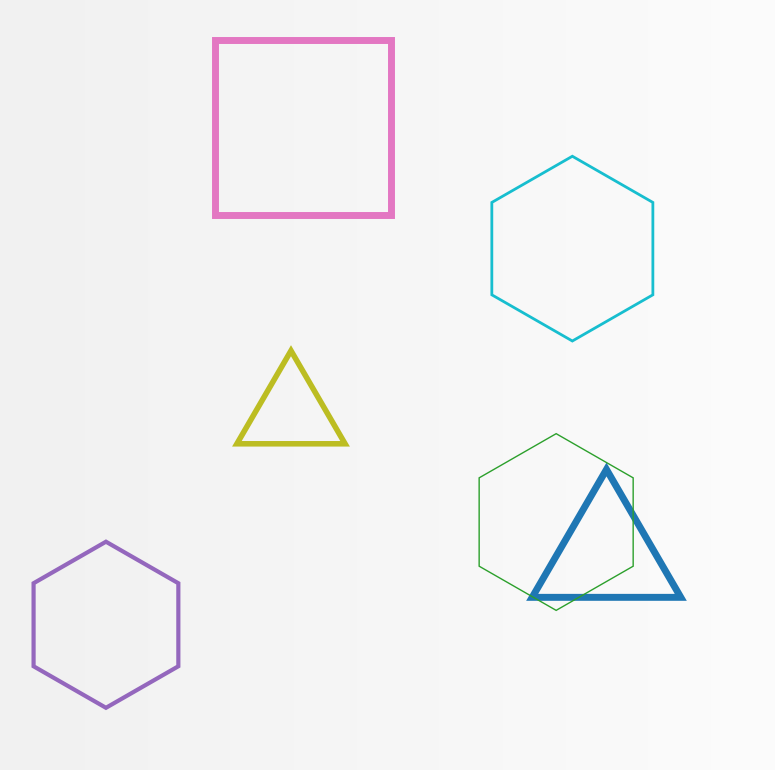[{"shape": "triangle", "thickness": 2.5, "radius": 0.55, "center": [0.783, 0.28]}, {"shape": "hexagon", "thickness": 0.5, "radius": 0.57, "center": [0.718, 0.322]}, {"shape": "hexagon", "thickness": 1.5, "radius": 0.54, "center": [0.137, 0.189]}, {"shape": "square", "thickness": 2.5, "radius": 0.57, "center": [0.391, 0.835]}, {"shape": "triangle", "thickness": 2, "radius": 0.4, "center": [0.375, 0.464]}, {"shape": "hexagon", "thickness": 1, "radius": 0.6, "center": [0.739, 0.677]}]